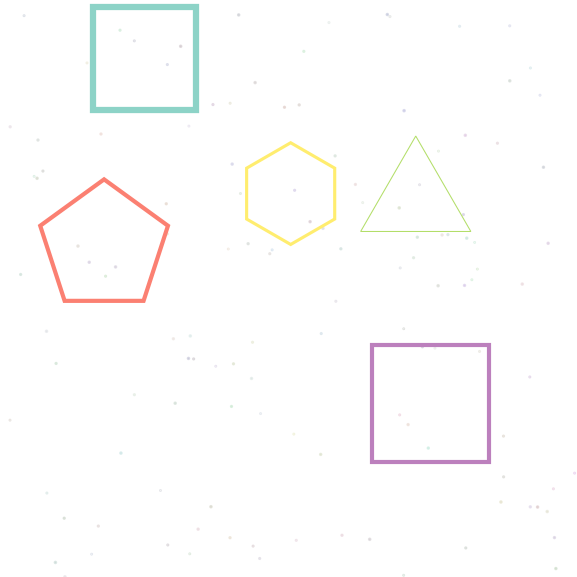[{"shape": "square", "thickness": 3, "radius": 0.45, "center": [0.25, 0.898]}, {"shape": "pentagon", "thickness": 2, "radius": 0.58, "center": [0.18, 0.572]}, {"shape": "triangle", "thickness": 0.5, "radius": 0.55, "center": [0.72, 0.653]}, {"shape": "square", "thickness": 2, "radius": 0.51, "center": [0.745, 0.3]}, {"shape": "hexagon", "thickness": 1.5, "radius": 0.44, "center": [0.503, 0.664]}]